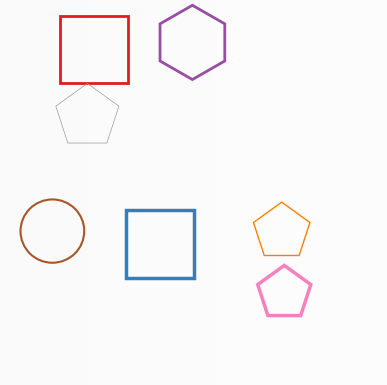[{"shape": "square", "thickness": 2, "radius": 0.44, "center": [0.242, 0.872]}, {"shape": "square", "thickness": 2.5, "radius": 0.44, "center": [0.412, 0.367]}, {"shape": "hexagon", "thickness": 2, "radius": 0.48, "center": [0.497, 0.89]}, {"shape": "pentagon", "thickness": 1, "radius": 0.38, "center": [0.727, 0.398]}, {"shape": "circle", "thickness": 1.5, "radius": 0.41, "center": [0.135, 0.4]}, {"shape": "pentagon", "thickness": 2.5, "radius": 0.36, "center": [0.734, 0.239]}, {"shape": "pentagon", "thickness": 0.5, "radius": 0.43, "center": [0.225, 0.698]}]